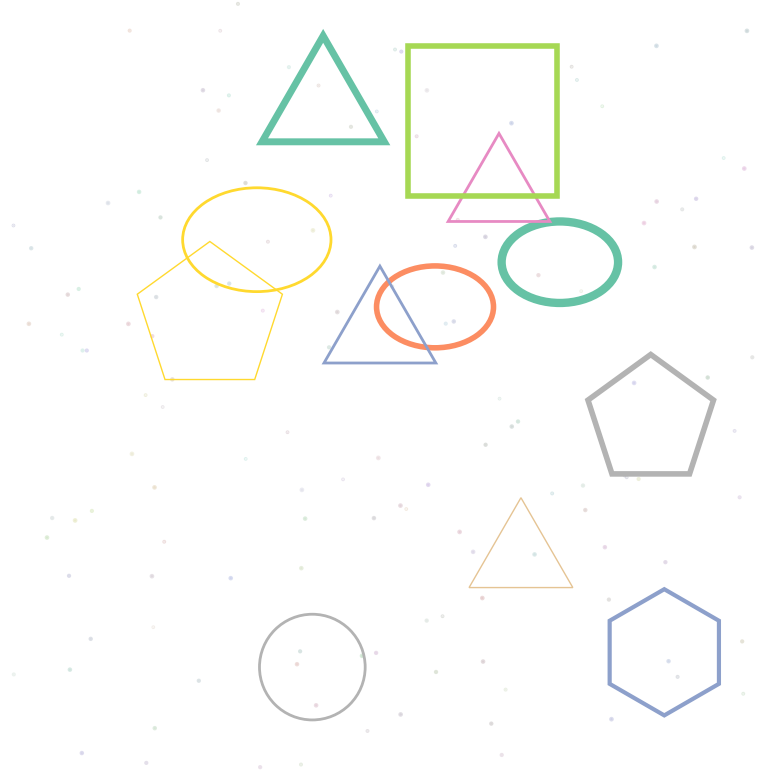[{"shape": "oval", "thickness": 3, "radius": 0.38, "center": [0.727, 0.659]}, {"shape": "triangle", "thickness": 2.5, "radius": 0.46, "center": [0.42, 0.862]}, {"shape": "oval", "thickness": 2, "radius": 0.38, "center": [0.565, 0.601]}, {"shape": "triangle", "thickness": 1, "radius": 0.42, "center": [0.493, 0.571]}, {"shape": "hexagon", "thickness": 1.5, "radius": 0.41, "center": [0.863, 0.153]}, {"shape": "triangle", "thickness": 1, "radius": 0.38, "center": [0.648, 0.75]}, {"shape": "square", "thickness": 2, "radius": 0.49, "center": [0.626, 0.843]}, {"shape": "oval", "thickness": 1, "radius": 0.48, "center": [0.334, 0.689]}, {"shape": "pentagon", "thickness": 0.5, "radius": 0.5, "center": [0.273, 0.587]}, {"shape": "triangle", "thickness": 0.5, "radius": 0.39, "center": [0.677, 0.276]}, {"shape": "circle", "thickness": 1, "radius": 0.34, "center": [0.406, 0.134]}, {"shape": "pentagon", "thickness": 2, "radius": 0.43, "center": [0.845, 0.454]}]